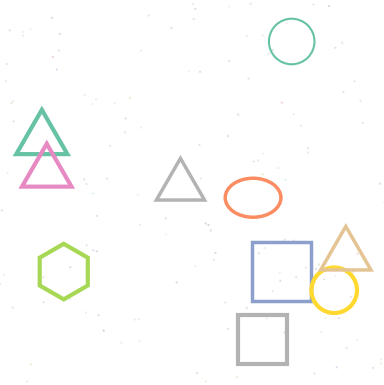[{"shape": "circle", "thickness": 1.5, "radius": 0.3, "center": [0.758, 0.892]}, {"shape": "triangle", "thickness": 3, "radius": 0.38, "center": [0.109, 0.638]}, {"shape": "oval", "thickness": 2.5, "radius": 0.36, "center": [0.657, 0.486]}, {"shape": "square", "thickness": 2.5, "radius": 0.39, "center": [0.73, 0.295]}, {"shape": "triangle", "thickness": 3, "radius": 0.37, "center": [0.121, 0.552]}, {"shape": "hexagon", "thickness": 3, "radius": 0.36, "center": [0.166, 0.295]}, {"shape": "circle", "thickness": 3, "radius": 0.3, "center": [0.868, 0.246]}, {"shape": "triangle", "thickness": 2.5, "radius": 0.38, "center": [0.898, 0.337]}, {"shape": "square", "thickness": 3, "radius": 0.32, "center": [0.682, 0.118]}, {"shape": "triangle", "thickness": 2.5, "radius": 0.36, "center": [0.469, 0.517]}]